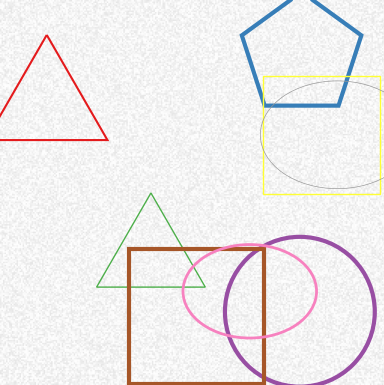[{"shape": "triangle", "thickness": 1.5, "radius": 0.91, "center": [0.121, 0.727]}, {"shape": "pentagon", "thickness": 3, "radius": 0.82, "center": [0.783, 0.858]}, {"shape": "triangle", "thickness": 1, "radius": 0.82, "center": [0.392, 0.336]}, {"shape": "circle", "thickness": 3, "radius": 0.97, "center": [0.779, 0.19]}, {"shape": "square", "thickness": 1, "radius": 0.76, "center": [0.835, 0.649]}, {"shape": "square", "thickness": 3, "radius": 0.88, "center": [0.509, 0.179]}, {"shape": "oval", "thickness": 2, "radius": 0.87, "center": [0.649, 0.243]}, {"shape": "oval", "thickness": 0.5, "radius": 1.0, "center": [0.876, 0.65]}]